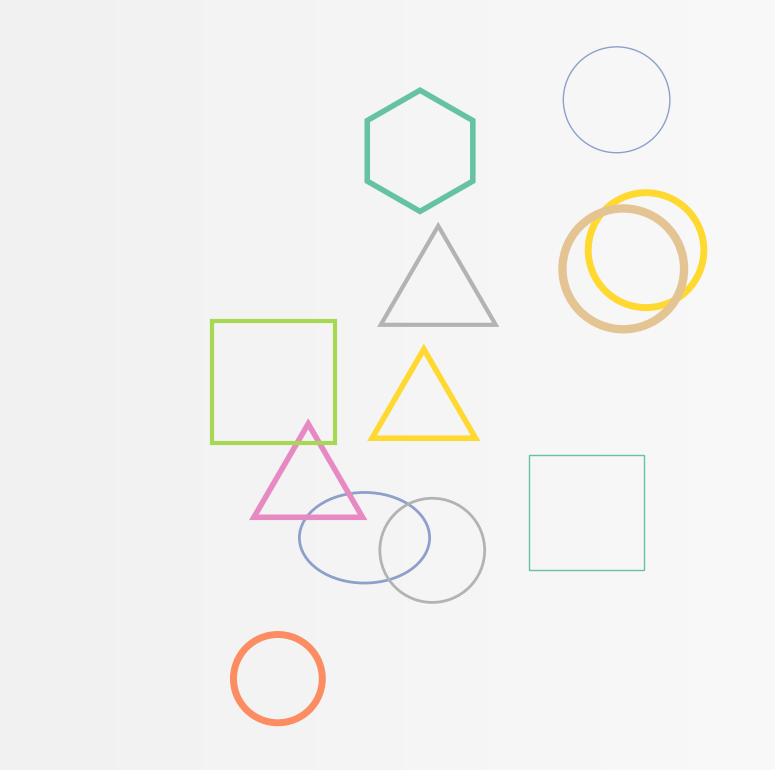[{"shape": "hexagon", "thickness": 2, "radius": 0.39, "center": [0.542, 0.804]}, {"shape": "square", "thickness": 0.5, "radius": 0.37, "center": [0.757, 0.335]}, {"shape": "circle", "thickness": 2.5, "radius": 0.29, "center": [0.359, 0.119]}, {"shape": "oval", "thickness": 1, "radius": 0.42, "center": [0.47, 0.302]}, {"shape": "circle", "thickness": 0.5, "radius": 0.34, "center": [0.796, 0.87]}, {"shape": "triangle", "thickness": 2, "radius": 0.4, "center": [0.398, 0.369]}, {"shape": "square", "thickness": 1.5, "radius": 0.4, "center": [0.352, 0.504]}, {"shape": "triangle", "thickness": 2, "radius": 0.39, "center": [0.547, 0.469]}, {"shape": "circle", "thickness": 2.5, "radius": 0.37, "center": [0.834, 0.675]}, {"shape": "circle", "thickness": 3, "radius": 0.39, "center": [0.804, 0.651]}, {"shape": "circle", "thickness": 1, "radius": 0.34, "center": [0.558, 0.285]}, {"shape": "triangle", "thickness": 1.5, "radius": 0.43, "center": [0.565, 0.621]}]